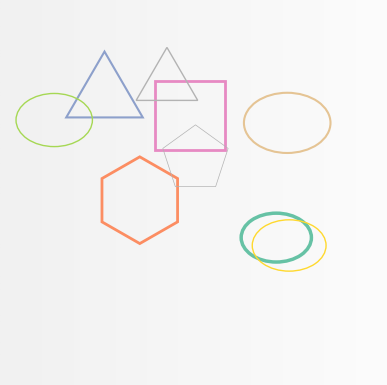[{"shape": "oval", "thickness": 2.5, "radius": 0.45, "center": [0.713, 0.383]}, {"shape": "hexagon", "thickness": 2, "radius": 0.56, "center": [0.361, 0.48]}, {"shape": "triangle", "thickness": 1.5, "radius": 0.57, "center": [0.27, 0.752]}, {"shape": "square", "thickness": 2, "radius": 0.45, "center": [0.49, 0.699]}, {"shape": "oval", "thickness": 1, "radius": 0.49, "center": [0.14, 0.688]}, {"shape": "oval", "thickness": 1, "radius": 0.48, "center": [0.746, 0.362]}, {"shape": "oval", "thickness": 1.5, "radius": 0.56, "center": [0.741, 0.681]}, {"shape": "pentagon", "thickness": 0.5, "radius": 0.44, "center": [0.504, 0.587]}, {"shape": "triangle", "thickness": 1, "radius": 0.46, "center": [0.431, 0.785]}]